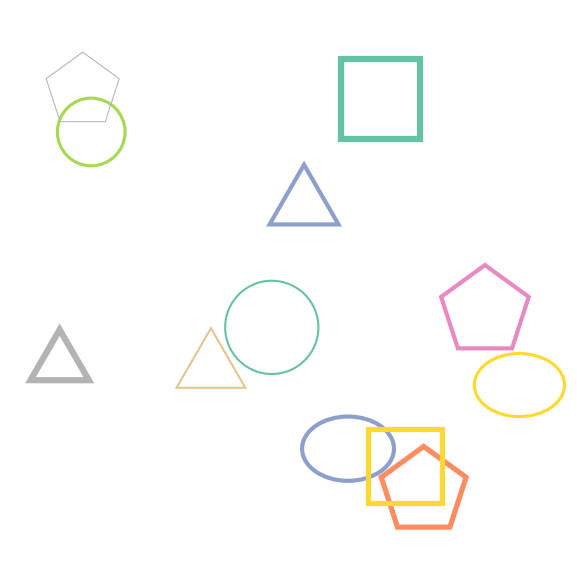[{"shape": "square", "thickness": 3, "radius": 0.34, "center": [0.659, 0.827]}, {"shape": "circle", "thickness": 1, "radius": 0.4, "center": [0.471, 0.432]}, {"shape": "pentagon", "thickness": 2.5, "radius": 0.39, "center": [0.734, 0.149]}, {"shape": "oval", "thickness": 2, "radius": 0.4, "center": [0.603, 0.222]}, {"shape": "triangle", "thickness": 2, "radius": 0.34, "center": [0.526, 0.645]}, {"shape": "pentagon", "thickness": 2, "radius": 0.4, "center": [0.84, 0.46]}, {"shape": "circle", "thickness": 1.5, "radius": 0.29, "center": [0.158, 0.771]}, {"shape": "oval", "thickness": 1.5, "radius": 0.39, "center": [0.899, 0.332]}, {"shape": "square", "thickness": 2.5, "radius": 0.32, "center": [0.701, 0.192]}, {"shape": "triangle", "thickness": 1, "radius": 0.34, "center": [0.365, 0.362]}, {"shape": "pentagon", "thickness": 0.5, "radius": 0.33, "center": [0.143, 0.842]}, {"shape": "triangle", "thickness": 3, "radius": 0.29, "center": [0.103, 0.37]}]